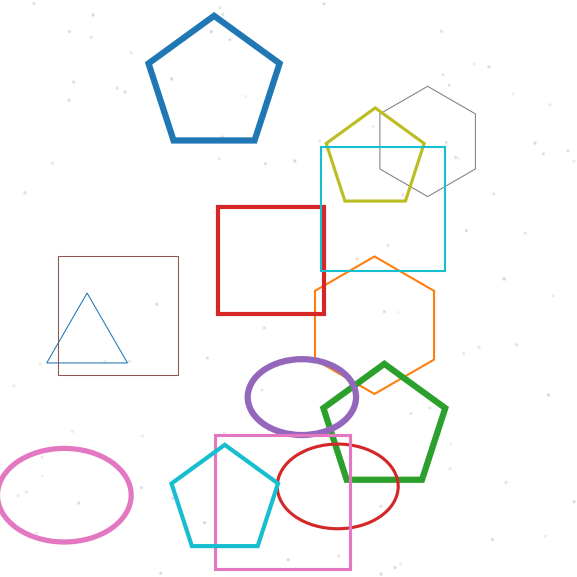[{"shape": "triangle", "thickness": 0.5, "radius": 0.4, "center": [0.151, 0.411]}, {"shape": "pentagon", "thickness": 3, "radius": 0.6, "center": [0.371, 0.852]}, {"shape": "hexagon", "thickness": 1, "radius": 0.6, "center": [0.649, 0.436]}, {"shape": "pentagon", "thickness": 3, "radius": 0.55, "center": [0.666, 0.258]}, {"shape": "oval", "thickness": 1.5, "radius": 0.52, "center": [0.585, 0.157]}, {"shape": "square", "thickness": 2, "radius": 0.46, "center": [0.469, 0.548]}, {"shape": "oval", "thickness": 3, "radius": 0.47, "center": [0.523, 0.312]}, {"shape": "square", "thickness": 0.5, "radius": 0.52, "center": [0.204, 0.453]}, {"shape": "square", "thickness": 1.5, "radius": 0.58, "center": [0.489, 0.13]}, {"shape": "oval", "thickness": 2.5, "radius": 0.58, "center": [0.111, 0.142]}, {"shape": "hexagon", "thickness": 0.5, "radius": 0.48, "center": [0.741, 0.754]}, {"shape": "pentagon", "thickness": 1.5, "radius": 0.45, "center": [0.65, 0.723]}, {"shape": "square", "thickness": 1, "radius": 0.54, "center": [0.663, 0.637]}, {"shape": "pentagon", "thickness": 2, "radius": 0.48, "center": [0.389, 0.132]}]